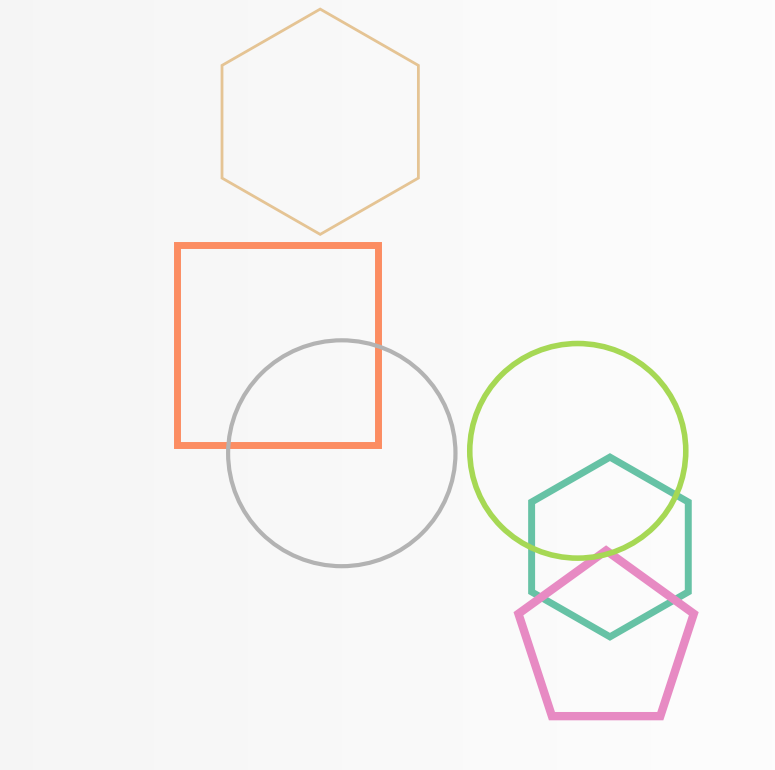[{"shape": "hexagon", "thickness": 2.5, "radius": 0.58, "center": [0.787, 0.29]}, {"shape": "square", "thickness": 2.5, "radius": 0.65, "center": [0.358, 0.552]}, {"shape": "pentagon", "thickness": 3, "radius": 0.59, "center": [0.782, 0.166]}, {"shape": "circle", "thickness": 2, "radius": 0.7, "center": [0.746, 0.415]}, {"shape": "hexagon", "thickness": 1, "radius": 0.73, "center": [0.413, 0.842]}, {"shape": "circle", "thickness": 1.5, "radius": 0.73, "center": [0.441, 0.411]}]